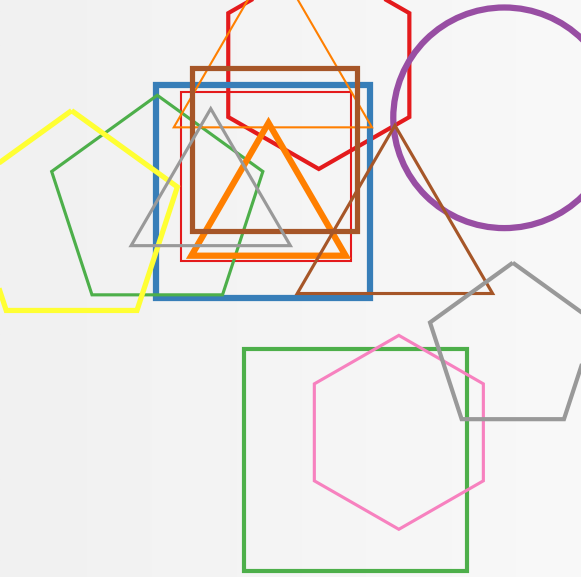[{"shape": "hexagon", "thickness": 2, "radius": 0.9, "center": [0.548, 0.886]}, {"shape": "square", "thickness": 1, "radius": 0.73, "center": [0.457, 0.694]}, {"shape": "square", "thickness": 3, "radius": 0.92, "center": [0.452, 0.668]}, {"shape": "square", "thickness": 2, "radius": 0.96, "center": [0.612, 0.202]}, {"shape": "pentagon", "thickness": 1.5, "radius": 0.96, "center": [0.271, 0.643]}, {"shape": "circle", "thickness": 3, "radius": 0.95, "center": [0.868, 0.795]}, {"shape": "triangle", "thickness": 3, "radius": 0.77, "center": [0.462, 0.633]}, {"shape": "triangle", "thickness": 1, "radius": 0.98, "center": [0.469, 0.877]}, {"shape": "pentagon", "thickness": 2.5, "radius": 0.96, "center": [0.123, 0.616]}, {"shape": "triangle", "thickness": 1.5, "radius": 0.97, "center": [0.679, 0.588]}, {"shape": "square", "thickness": 2.5, "radius": 0.71, "center": [0.472, 0.74]}, {"shape": "hexagon", "thickness": 1.5, "radius": 0.84, "center": [0.686, 0.251]}, {"shape": "triangle", "thickness": 1.5, "radius": 0.79, "center": [0.363, 0.653]}, {"shape": "pentagon", "thickness": 2, "radius": 0.75, "center": [0.882, 0.394]}]